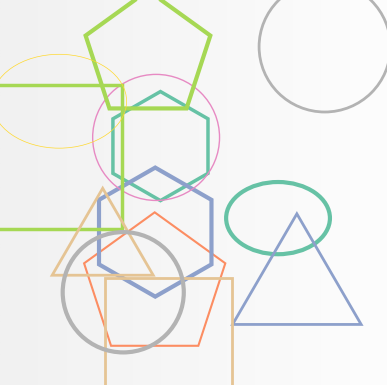[{"shape": "oval", "thickness": 3, "radius": 0.67, "center": [0.717, 0.433]}, {"shape": "hexagon", "thickness": 2.5, "radius": 0.71, "center": [0.414, 0.621]}, {"shape": "pentagon", "thickness": 1.5, "radius": 0.96, "center": [0.399, 0.257]}, {"shape": "hexagon", "thickness": 3, "radius": 0.84, "center": [0.401, 0.397]}, {"shape": "triangle", "thickness": 2, "radius": 0.96, "center": [0.766, 0.253]}, {"shape": "circle", "thickness": 1, "radius": 0.82, "center": [0.403, 0.643]}, {"shape": "square", "thickness": 2.5, "radius": 0.93, "center": [0.129, 0.592]}, {"shape": "pentagon", "thickness": 3, "radius": 0.85, "center": [0.382, 0.855]}, {"shape": "oval", "thickness": 0.5, "radius": 0.87, "center": [0.153, 0.737]}, {"shape": "square", "thickness": 2, "radius": 0.82, "center": [0.435, 0.114]}, {"shape": "triangle", "thickness": 2, "radius": 0.75, "center": [0.265, 0.36]}, {"shape": "circle", "thickness": 3, "radius": 0.78, "center": [0.318, 0.241]}, {"shape": "circle", "thickness": 2, "radius": 0.85, "center": [0.838, 0.879]}]